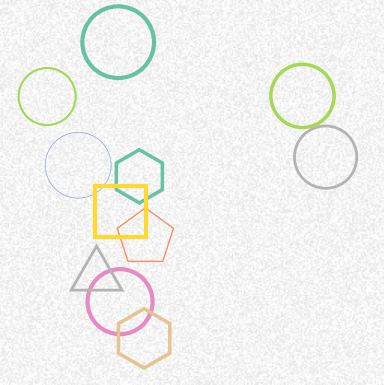[{"shape": "circle", "thickness": 3, "radius": 0.47, "center": [0.307, 0.89]}, {"shape": "hexagon", "thickness": 2.5, "radius": 0.35, "center": [0.362, 0.542]}, {"shape": "pentagon", "thickness": 1, "radius": 0.38, "center": [0.378, 0.383]}, {"shape": "circle", "thickness": 0.5, "radius": 0.43, "center": [0.203, 0.571]}, {"shape": "circle", "thickness": 3, "radius": 0.42, "center": [0.312, 0.216]}, {"shape": "circle", "thickness": 1.5, "radius": 0.37, "center": [0.122, 0.749]}, {"shape": "circle", "thickness": 2.5, "radius": 0.41, "center": [0.786, 0.751]}, {"shape": "square", "thickness": 3, "radius": 0.33, "center": [0.313, 0.451]}, {"shape": "hexagon", "thickness": 2.5, "radius": 0.38, "center": [0.374, 0.121]}, {"shape": "triangle", "thickness": 2, "radius": 0.38, "center": [0.251, 0.284]}, {"shape": "circle", "thickness": 2, "radius": 0.41, "center": [0.846, 0.592]}]